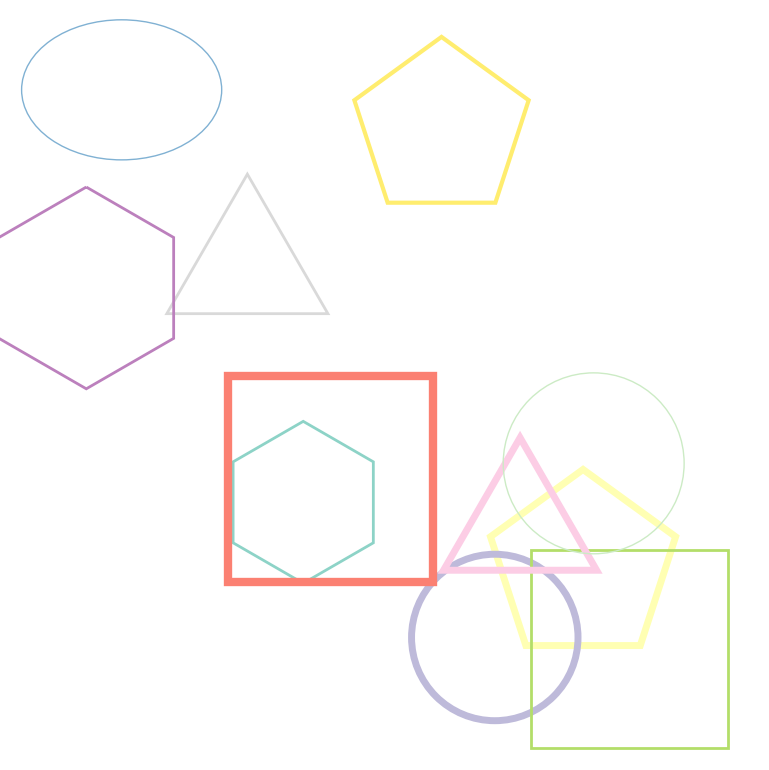[{"shape": "hexagon", "thickness": 1, "radius": 0.53, "center": [0.394, 0.348]}, {"shape": "pentagon", "thickness": 2.5, "radius": 0.63, "center": [0.757, 0.264]}, {"shape": "circle", "thickness": 2.5, "radius": 0.54, "center": [0.643, 0.172]}, {"shape": "square", "thickness": 3, "radius": 0.67, "center": [0.429, 0.378]}, {"shape": "oval", "thickness": 0.5, "radius": 0.65, "center": [0.158, 0.883]}, {"shape": "square", "thickness": 1, "radius": 0.64, "center": [0.818, 0.157]}, {"shape": "triangle", "thickness": 2.5, "radius": 0.57, "center": [0.675, 0.317]}, {"shape": "triangle", "thickness": 1, "radius": 0.6, "center": [0.321, 0.653]}, {"shape": "hexagon", "thickness": 1, "radius": 0.66, "center": [0.112, 0.626]}, {"shape": "circle", "thickness": 0.5, "radius": 0.59, "center": [0.771, 0.398]}, {"shape": "pentagon", "thickness": 1.5, "radius": 0.6, "center": [0.573, 0.833]}]